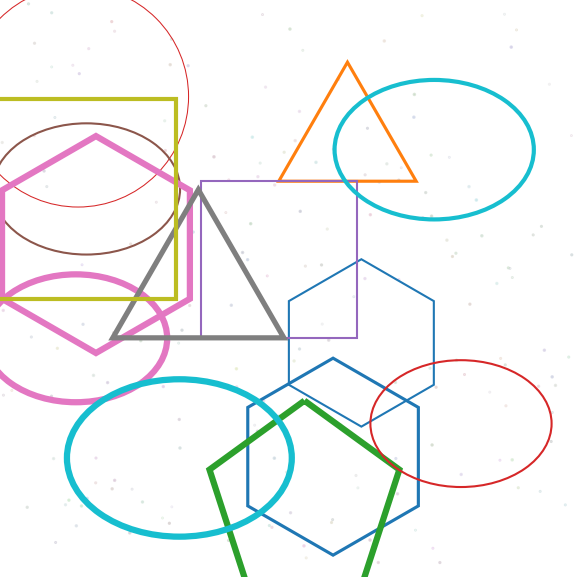[{"shape": "hexagon", "thickness": 1.5, "radius": 0.85, "center": [0.577, 0.208]}, {"shape": "hexagon", "thickness": 1, "radius": 0.72, "center": [0.626, 0.405]}, {"shape": "triangle", "thickness": 1.5, "radius": 0.69, "center": [0.602, 0.754]}, {"shape": "pentagon", "thickness": 3, "radius": 0.86, "center": [0.527, 0.132]}, {"shape": "oval", "thickness": 1, "radius": 0.78, "center": [0.798, 0.266]}, {"shape": "circle", "thickness": 0.5, "radius": 0.96, "center": [0.135, 0.832]}, {"shape": "square", "thickness": 1, "radius": 0.68, "center": [0.484, 0.55]}, {"shape": "oval", "thickness": 1, "radius": 0.81, "center": [0.15, 0.672]}, {"shape": "oval", "thickness": 3, "radius": 0.79, "center": [0.131, 0.413]}, {"shape": "hexagon", "thickness": 3, "radius": 0.94, "center": [0.166, 0.576]}, {"shape": "triangle", "thickness": 2.5, "radius": 0.86, "center": [0.343, 0.5]}, {"shape": "square", "thickness": 2, "radius": 0.86, "center": [0.133, 0.655]}, {"shape": "oval", "thickness": 2, "radius": 0.86, "center": [0.752, 0.74]}, {"shape": "oval", "thickness": 3, "radius": 0.97, "center": [0.311, 0.206]}]